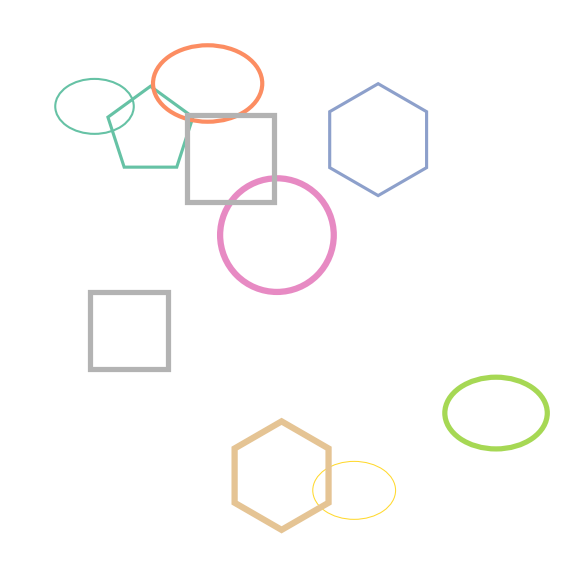[{"shape": "oval", "thickness": 1, "radius": 0.34, "center": [0.164, 0.815]}, {"shape": "pentagon", "thickness": 1.5, "radius": 0.39, "center": [0.261, 0.772]}, {"shape": "oval", "thickness": 2, "radius": 0.47, "center": [0.36, 0.855]}, {"shape": "hexagon", "thickness": 1.5, "radius": 0.48, "center": [0.655, 0.757]}, {"shape": "circle", "thickness": 3, "radius": 0.49, "center": [0.48, 0.592]}, {"shape": "oval", "thickness": 2.5, "radius": 0.44, "center": [0.859, 0.284]}, {"shape": "oval", "thickness": 0.5, "radius": 0.36, "center": [0.613, 0.15]}, {"shape": "hexagon", "thickness": 3, "radius": 0.47, "center": [0.488, 0.176]}, {"shape": "square", "thickness": 2.5, "radius": 0.34, "center": [0.223, 0.427]}, {"shape": "square", "thickness": 2.5, "radius": 0.38, "center": [0.4, 0.724]}]